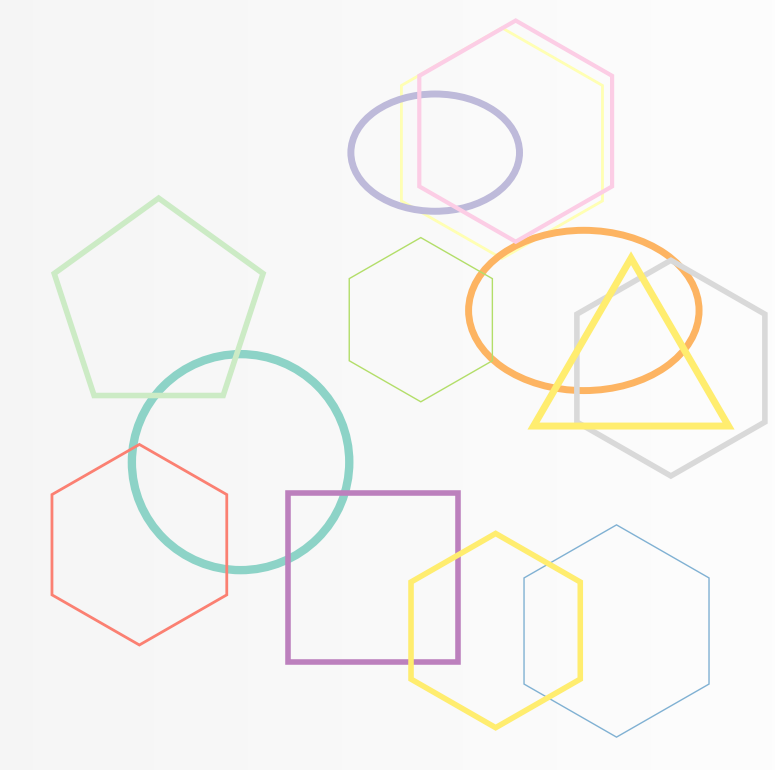[{"shape": "circle", "thickness": 3, "radius": 0.7, "center": [0.31, 0.4]}, {"shape": "hexagon", "thickness": 1, "radius": 0.75, "center": [0.648, 0.814]}, {"shape": "oval", "thickness": 2.5, "radius": 0.54, "center": [0.562, 0.802]}, {"shape": "hexagon", "thickness": 1, "radius": 0.65, "center": [0.18, 0.293]}, {"shape": "hexagon", "thickness": 0.5, "radius": 0.69, "center": [0.796, 0.181]}, {"shape": "oval", "thickness": 2.5, "radius": 0.74, "center": [0.753, 0.597]}, {"shape": "hexagon", "thickness": 0.5, "radius": 0.53, "center": [0.543, 0.585]}, {"shape": "hexagon", "thickness": 1.5, "radius": 0.72, "center": [0.665, 0.83]}, {"shape": "hexagon", "thickness": 2, "radius": 0.7, "center": [0.866, 0.522]}, {"shape": "square", "thickness": 2, "radius": 0.55, "center": [0.481, 0.25]}, {"shape": "pentagon", "thickness": 2, "radius": 0.71, "center": [0.205, 0.601]}, {"shape": "triangle", "thickness": 2.5, "radius": 0.73, "center": [0.814, 0.519]}, {"shape": "hexagon", "thickness": 2, "radius": 0.63, "center": [0.64, 0.181]}]